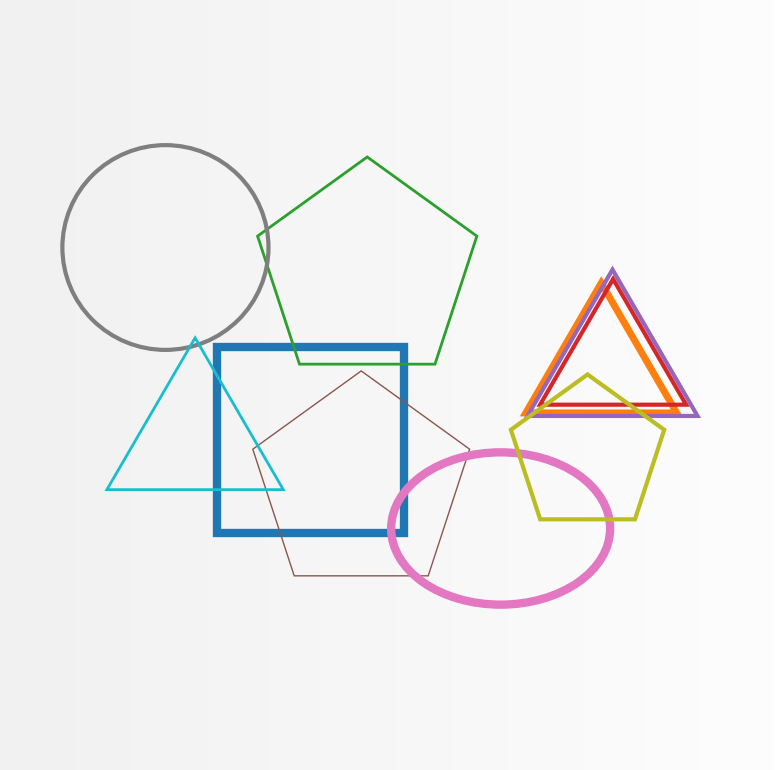[{"shape": "square", "thickness": 3, "radius": 0.6, "center": [0.401, 0.429]}, {"shape": "triangle", "thickness": 2.5, "radius": 0.56, "center": [0.776, 0.52]}, {"shape": "pentagon", "thickness": 1, "radius": 0.74, "center": [0.474, 0.647]}, {"shape": "triangle", "thickness": 1.5, "radius": 0.54, "center": [0.791, 0.529]}, {"shape": "triangle", "thickness": 1.5, "radius": 0.63, "center": [0.79, 0.523]}, {"shape": "pentagon", "thickness": 0.5, "radius": 0.74, "center": [0.466, 0.371]}, {"shape": "oval", "thickness": 3, "radius": 0.71, "center": [0.646, 0.314]}, {"shape": "circle", "thickness": 1.5, "radius": 0.66, "center": [0.213, 0.679]}, {"shape": "pentagon", "thickness": 1.5, "radius": 0.52, "center": [0.758, 0.41]}, {"shape": "triangle", "thickness": 1, "radius": 0.66, "center": [0.252, 0.43]}]